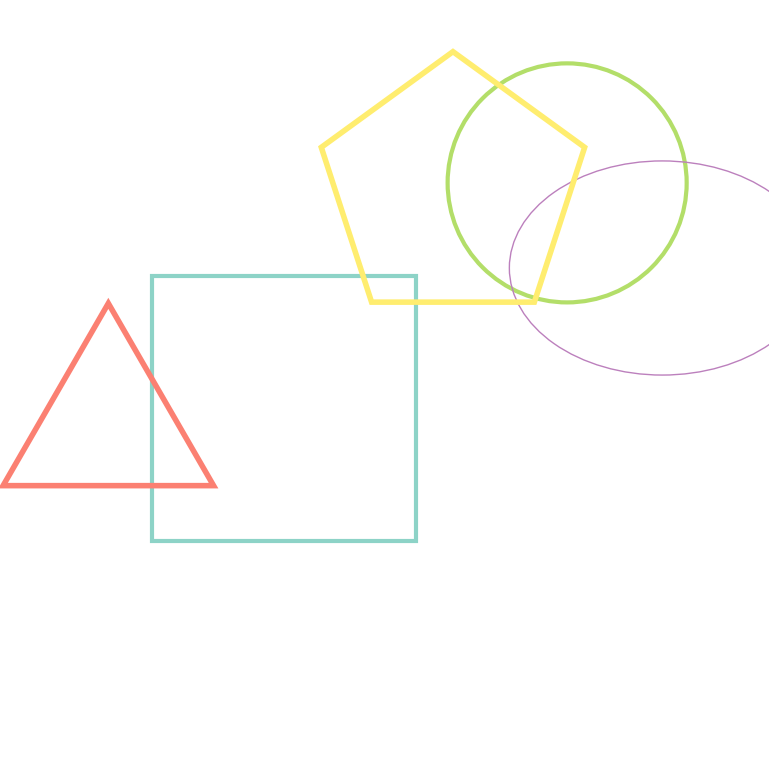[{"shape": "square", "thickness": 1.5, "radius": 0.86, "center": [0.369, 0.47]}, {"shape": "triangle", "thickness": 2, "radius": 0.79, "center": [0.141, 0.448]}, {"shape": "circle", "thickness": 1.5, "radius": 0.78, "center": [0.737, 0.762]}, {"shape": "oval", "thickness": 0.5, "radius": 0.99, "center": [0.86, 0.652]}, {"shape": "pentagon", "thickness": 2, "radius": 0.9, "center": [0.588, 0.753]}]